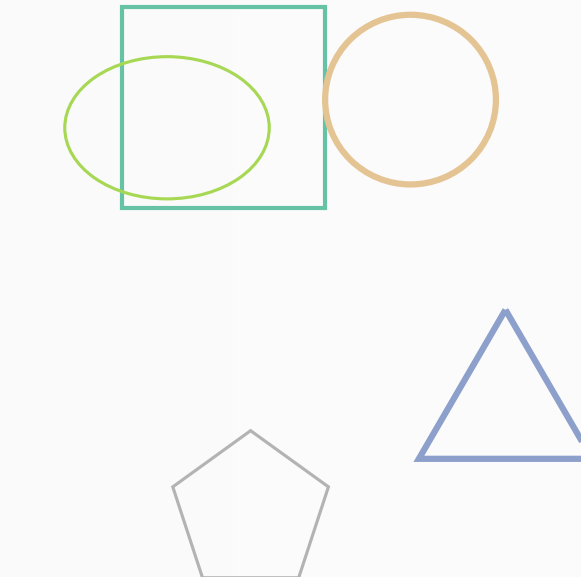[{"shape": "square", "thickness": 2, "radius": 0.87, "center": [0.384, 0.813]}, {"shape": "triangle", "thickness": 3, "radius": 0.86, "center": [0.87, 0.291]}, {"shape": "oval", "thickness": 1.5, "radius": 0.88, "center": [0.287, 0.778]}, {"shape": "circle", "thickness": 3, "radius": 0.73, "center": [0.706, 0.827]}, {"shape": "pentagon", "thickness": 1.5, "radius": 0.7, "center": [0.431, 0.113]}]